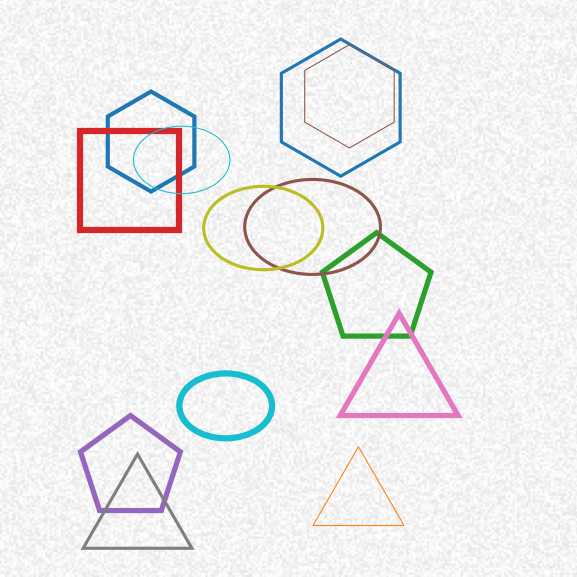[{"shape": "hexagon", "thickness": 2, "radius": 0.43, "center": [0.262, 0.754]}, {"shape": "hexagon", "thickness": 1.5, "radius": 0.59, "center": [0.59, 0.813]}, {"shape": "triangle", "thickness": 0.5, "radius": 0.45, "center": [0.621, 0.135]}, {"shape": "pentagon", "thickness": 2.5, "radius": 0.5, "center": [0.652, 0.497]}, {"shape": "square", "thickness": 3, "radius": 0.43, "center": [0.224, 0.687]}, {"shape": "pentagon", "thickness": 2.5, "radius": 0.45, "center": [0.226, 0.189]}, {"shape": "hexagon", "thickness": 0.5, "radius": 0.45, "center": [0.605, 0.832]}, {"shape": "oval", "thickness": 1.5, "radius": 0.59, "center": [0.541, 0.606]}, {"shape": "triangle", "thickness": 2.5, "radius": 0.59, "center": [0.691, 0.339]}, {"shape": "triangle", "thickness": 1.5, "radius": 0.54, "center": [0.238, 0.104]}, {"shape": "oval", "thickness": 1.5, "radius": 0.52, "center": [0.456, 0.604]}, {"shape": "oval", "thickness": 0.5, "radius": 0.42, "center": [0.315, 0.722]}, {"shape": "oval", "thickness": 3, "radius": 0.4, "center": [0.391, 0.296]}]